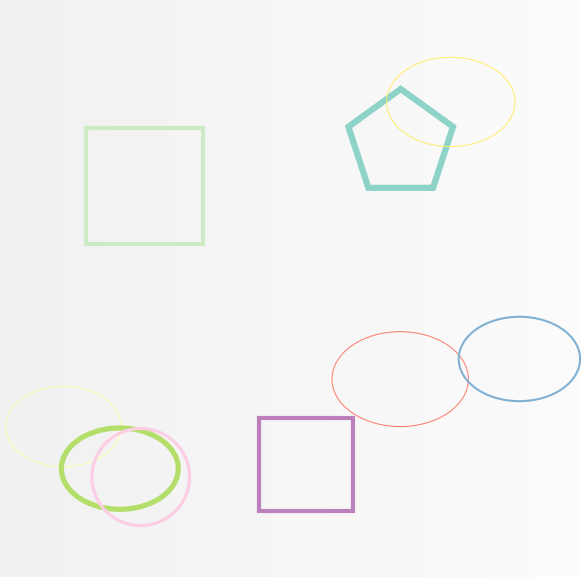[{"shape": "pentagon", "thickness": 3, "radius": 0.47, "center": [0.689, 0.75]}, {"shape": "oval", "thickness": 0.5, "radius": 0.5, "center": [0.109, 0.261]}, {"shape": "oval", "thickness": 0.5, "radius": 0.59, "center": [0.688, 0.343]}, {"shape": "oval", "thickness": 1, "radius": 0.52, "center": [0.894, 0.378]}, {"shape": "oval", "thickness": 2.5, "radius": 0.5, "center": [0.206, 0.188]}, {"shape": "circle", "thickness": 1.5, "radius": 0.42, "center": [0.242, 0.173]}, {"shape": "square", "thickness": 2, "radius": 0.4, "center": [0.526, 0.194]}, {"shape": "square", "thickness": 2, "radius": 0.5, "center": [0.249, 0.678]}, {"shape": "oval", "thickness": 0.5, "radius": 0.55, "center": [0.776, 0.823]}]